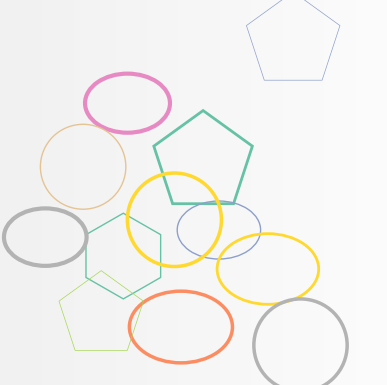[{"shape": "pentagon", "thickness": 2, "radius": 0.67, "center": [0.524, 0.579]}, {"shape": "hexagon", "thickness": 1, "radius": 0.56, "center": [0.318, 0.335]}, {"shape": "oval", "thickness": 2.5, "radius": 0.67, "center": [0.467, 0.151]}, {"shape": "pentagon", "thickness": 0.5, "radius": 0.63, "center": [0.757, 0.894]}, {"shape": "oval", "thickness": 1, "radius": 0.54, "center": [0.565, 0.403]}, {"shape": "oval", "thickness": 3, "radius": 0.55, "center": [0.329, 0.732]}, {"shape": "pentagon", "thickness": 0.5, "radius": 0.57, "center": [0.261, 0.182]}, {"shape": "circle", "thickness": 2.5, "radius": 0.61, "center": [0.45, 0.429]}, {"shape": "oval", "thickness": 2, "radius": 0.66, "center": [0.691, 0.301]}, {"shape": "circle", "thickness": 1, "radius": 0.55, "center": [0.214, 0.567]}, {"shape": "circle", "thickness": 2.5, "radius": 0.6, "center": [0.776, 0.103]}, {"shape": "oval", "thickness": 3, "radius": 0.53, "center": [0.117, 0.384]}]